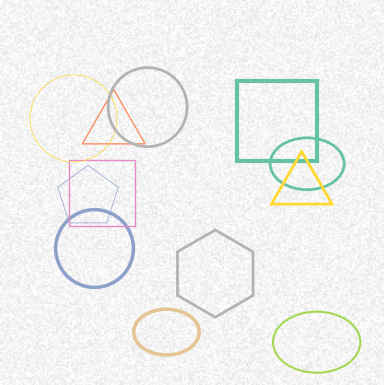[{"shape": "oval", "thickness": 2, "radius": 0.48, "center": [0.798, 0.575]}, {"shape": "square", "thickness": 3, "radius": 0.52, "center": [0.721, 0.685]}, {"shape": "triangle", "thickness": 1, "radius": 0.47, "center": [0.295, 0.673]}, {"shape": "pentagon", "thickness": 0.5, "radius": 0.41, "center": [0.229, 0.488]}, {"shape": "circle", "thickness": 2.5, "radius": 0.5, "center": [0.246, 0.355]}, {"shape": "square", "thickness": 1, "radius": 0.43, "center": [0.266, 0.499]}, {"shape": "oval", "thickness": 1.5, "radius": 0.57, "center": [0.823, 0.111]}, {"shape": "circle", "thickness": 0.5, "radius": 0.57, "center": [0.191, 0.692]}, {"shape": "triangle", "thickness": 2, "radius": 0.45, "center": [0.784, 0.515]}, {"shape": "oval", "thickness": 2.5, "radius": 0.42, "center": [0.432, 0.137]}, {"shape": "hexagon", "thickness": 2, "radius": 0.57, "center": [0.559, 0.289]}, {"shape": "circle", "thickness": 2, "radius": 0.51, "center": [0.383, 0.722]}]